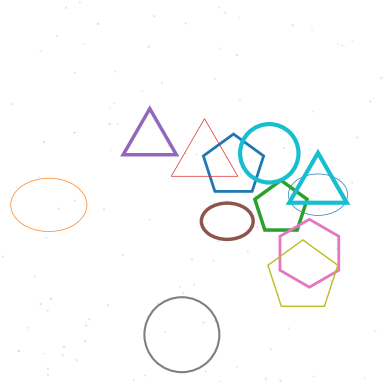[{"shape": "oval", "thickness": 0.5, "radius": 0.38, "center": [0.826, 0.494]}, {"shape": "pentagon", "thickness": 2, "radius": 0.41, "center": [0.606, 0.57]}, {"shape": "oval", "thickness": 0.5, "radius": 0.49, "center": [0.127, 0.468]}, {"shape": "pentagon", "thickness": 2.5, "radius": 0.36, "center": [0.73, 0.46]}, {"shape": "triangle", "thickness": 0.5, "radius": 0.5, "center": [0.531, 0.592]}, {"shape": "triangle", "thickness": 2.5, "radius": 0.4, "center": [0.389, 0.638]}, {"shape": "oval", "thickness": 2.5, "radius": 0.34, "center": [0.59, 0.425]}, {"shape": "hexagon", "thickness": 2, "radius": 0.44, "center": [0.804, 0.342]}, {"shape": "circle", "thickness": 1.5, "radius": 0.49, "center": [0.472, 0.131]}, {"shape": "pentagon", "thickness": 1, "radius": 0.48, "center": [0.787, 0.282]}, {"shape": "circle", "thickness": 3, "radius": 0.38, "center": [0.699, 0.602]}, {"shape": "triangle", "thickness": 3, "radius": 0.43, "center": [0.826, 0.517]}]